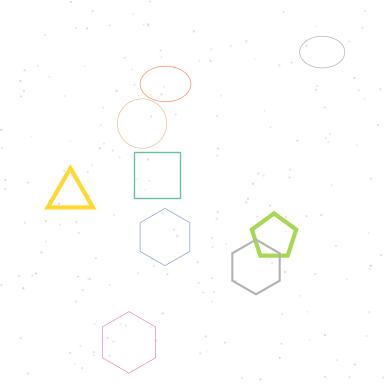[{"shape": "square", "thickness": 1, "radius": 0.3, "center": [0.407, 0.545]}, {"shape": "oval", "thickness": 0.5, "radius": 0.33, "center": [0.43, 0.782]}, {"shape": "hexagon", "thickness": 0.5, "radius": 0.37, "center": [0.428, 0.384]}, {"shape": "hexagon", "thickness": 0.5, "radius": 0.4, "center": [0.335, 0.111]}, {"shape": "pentagon", "thickness": 3, "radius": 0.3, "center": [0.712, 0.385]}, {"shape": "triangle", "thickness": 3, "radius": 0.34, "center": [0.183, 0.495]}, {"shape": "circle", "thickness": 0.5, "radius": 0.32, "center": [0.369, 0.679]}, {"shape": "oval", "thickness": 0.5, "radius": 0.29, "center": [0.837, 0.865]}, {"shape": "hexagon", "thickness": 1.5, "radius": 0.36, "center": [0.665, 0.307]}]